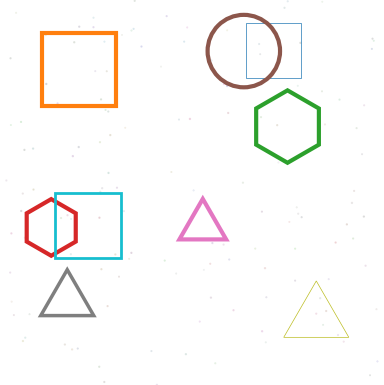[{"shape": "square", "thickness": 0.5, "radius": 0.36, "center": [0.71, 0.868]}, {"shape": "square", "thickness": 3, "radius": 0.48, "center": [0.205, 0.82]}, {"shape": "hexagon", "thickness": 3, "radius": 0.47, "center": [0.747, 0.671]}, {"shape": "hexagon", "thickness": 3, "radius": 0.37, "center": [0.133, 0.409]}, {"shape": "circle", "thickness": 3, "radius": 0.47, "center": [0.633, 0.867]}, {"shape": "triangle", "thickness": 3, "radius": 0.35, "center": [0.527, 0.413]}, {"shape": "triangle", "thickness": 2.5, "radius": 0.4, "center": [0.175, 0.22]}, {"shape": "triangle", "thickness": 0.5, "radius": 0.49, "center": [0.822, 0.173]}, {"shape": "square", "thickness": 2, "radius": 0.43, "center": [0.229, 0.414]}]